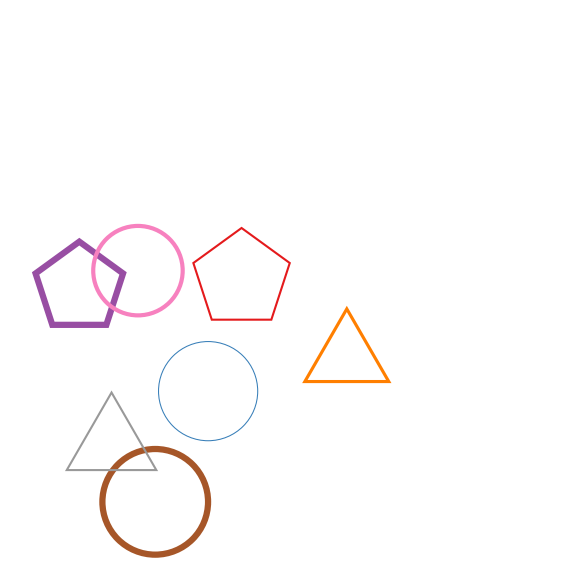[{"shape": "pentagon", "thickness": 1, "radius": 0.44, "center": [0.418, 0.517]}, {"shape": "circle", "thickness": 0.5, "radius": 0.43, "center": [0.36, 0.322]}, {"shape": "pentagon", "thickness": 3, "radius": 0.4, "center": [0.137, 0.501]}, {"shape": "triangle", "thickness": 1.5, "radius": 0.42, "center": [0.601, 0.38]}, {"shape": "circle", "thickness": 3, "radius": 0.46, "center": [0.269, 0.13]}, {"shape": "circle", "thickness": 2, "radius": 0.39, "center": [0.239, 0.53]}, {"shape": "triangle", "thickness": 1, "radius": 0.45, "center": [0.193, 0.23]}]